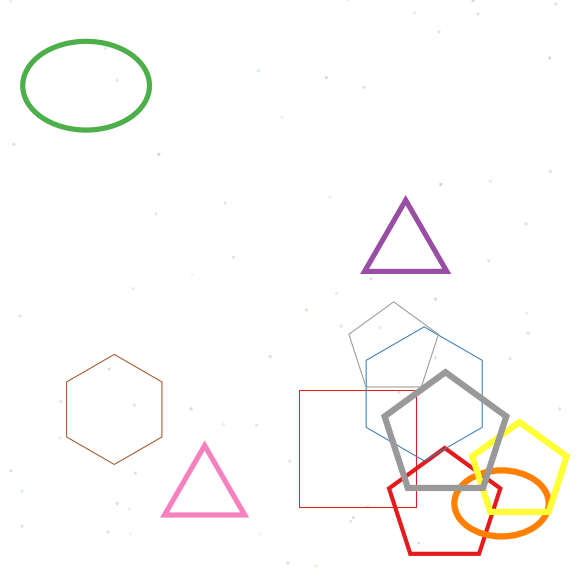[{"shape": "pentagon", "thickness": 2, "radius": 0.51, "center": [0.77, 0.122]}, {"shape": "square", "thickness": 0.5, "radius": 0.51, "center": [0.619, 0.222]}, {"shape": "hexagon", "thickness": 0.5, "radius": 0.58, "center": [0.734, 0.317]}, {"shape": "oval", "thickness": 2.5, "radius": 0.55, "center": [0.149, 0.851]}, {"shape": "triangle", "thickness": 2.5, "radius": 0.41, "center": [0.702, 0.57]}, {"shape": "oval", "thickness": 3, "radius": 0.41, "center": [0.868, 0.127]}, {"shape": "pentagon", "thickness": 3, "radius": 0.43, "center": [0.9, 0.182]}, {"shape": "hexagon", "thickness": 0.5, "radius": 0.48, "center": [0.198, 0.29]}, {"shape": "triangle", "thickness": 2.5, "radius": 0.4, "center": [0.354, 0.147]}, {"shape": "pentagon", "thickness": 0.5, "radius": 0.41, "center": [0.682, 0.395]}, {"shape": "pentagon", "thickness": 3, "radius": 0.55, "center": [0.771, 0.244]}]